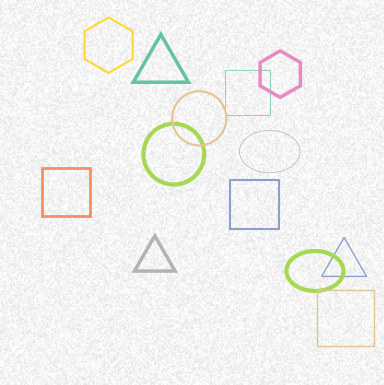[{"shape": "square", "thickness": 0.5, "radius": 0.29, "center": [0.643, 0.76]}, {"shape": "triangle", "thickness": 2.5, "radius": 0.41, "center": [0.418, 0.828]}, {"shape": "square", "thickness": 2, "radius": 0.31, "center": [0.171, 0.5]}, {"shape": "square", "thickness": 1.5, "radius": 0.32, "center": [0.661, 0.469]}, {"shape": "triangle", "thickness": 1, "radius": 0.34, "center": [0.894, 0.316]}, {"shape": "hexagon", "thickness": 2.5, "radius": 0.3, "center": [0.728, 0.807]}, {"shape": "oval", "thickness": 3, "radius": 0.37, "center": [0.818, 0.296]}, {"shape": "circle", "thickness": 3, "radius": 0.39, "center": [0.451, 0.6]}, {"shape": "hexagon", "thickness": 1.5, "radius": 0.36, "center": [0.282, 0.883]}, {"shape": "circle", "thickness": 1.5, "radius": 0.35, "center": [0.518, 0.693]}, {"shape": "square", "thickness": 1, "radius": 0.37, "center": [0.898, 0.174]}, {"shape": "oval", "thickness": 0.5, "radius": 0.39, "center": [0.701, 0.606]}, {"shape": "triangle", "thickness": 2.5, "radius": 0.31, "center": [0.402, 0.326]}]